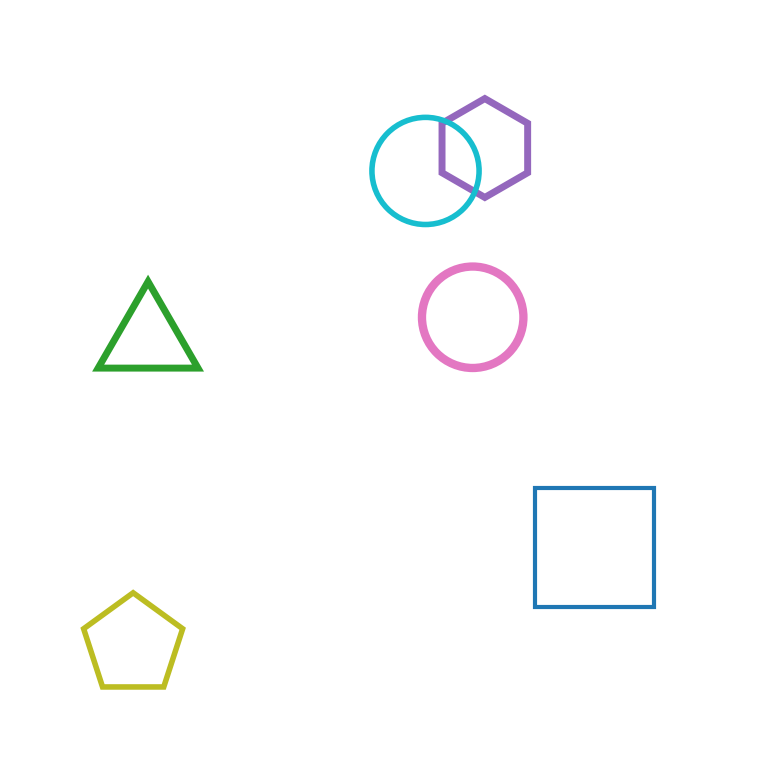[{"shape": "square", "thickness": 1.5, "radius": 0.39, "center": [0.772, 0.289]}, {"shape": "triangle", "thickness": 2.5, "radius": 0.37, "center": [0.192, 0.559]}, {"shape": "hexagon", "thickness": 2.5, "radius": 0.32, "center": [0.63, 0.808]}, {"shape": "circle", "thickness": 3, "radius": 0.33, "center": [0.614, 0.588]}, {"shape": "pentagon", "thickness": 2, "radius": 0.34, "center": [0.173, 0.163]}, {"shape": "circle", "thickness": 2, "radius": 0.35, "center": [0.553, 0.778]}]